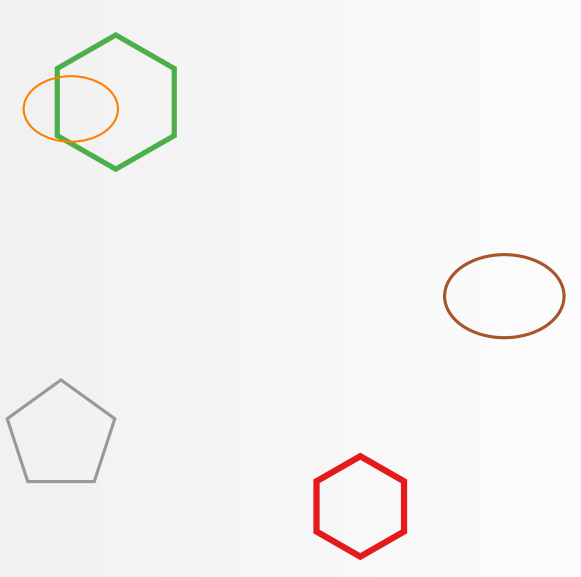[{"shape": "hexagon", "thickness": 3, "radius": 0.43, "center": [0.62, 0.122]}, {"shape": "hexagon", "thickness": 2.5, "radius": 0.58, "center": [0.199, 0.822]}, {"shape": "oval", "thickness": 1, "radius": 0.41, "center": [0.122, 0.81]}, {"shape": "oval", "thickness": 1.5, "radius": 0.51, "center": [0.868, 0.486]}, {"shape": "pentagon", "thickness": 1.5, "radius": 0.49, "center": [0.105, 0.244]}]